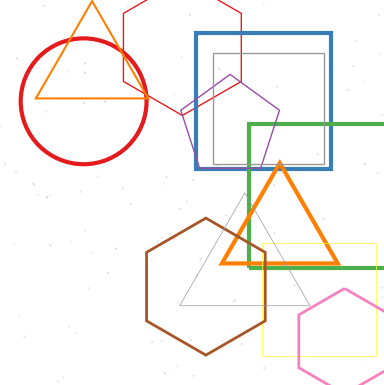[{"shape": "hexagon", "thickness": 1, "radius": 0.88, "center": [0.474, 0.877]}, {"shape": "circle", "thickness": 3, "radius": 0.82, "center": [0.217, 0.737]}, {"shape": "square", "thickness": 3, "radius": 0.88, "center": [0.685, 0.738]}, {"shape": "square", "thickness": 3, "radius": 0.94, "center": [0.834, 0.49]}, {"shape": "pentagon", "thickness": 1, "radius": 0.67, "center": [0.598, 0.672]}, {"shape": "triangle", "thickness": 1.5, "radius": 0.84, "center": [0.239, 0.829]}, {"shape": "triangle", "thickness": 3, "radius": 0.87, "center": [0.727, 0.403]}, {"shape": "square", "thickness": 0.5, "radius": 0.74, "center": [0.828, 0.222]}, {"shape": "hexagon", "thickness": 2, "radius": 0.89, "center": [0.535, 0.256]}, {"shape": "hexagon", "thickness": 2, "radius": 0.69, "center": [0.895, 0.114]}, {"shape": "triangle", "thickness": 0.5, "radius": 0.98, "center": [0.636, 0.304]}, {"shape": "square", "thickness": 1, "radius": 0.72, "center": [0.697, 0.718]}]